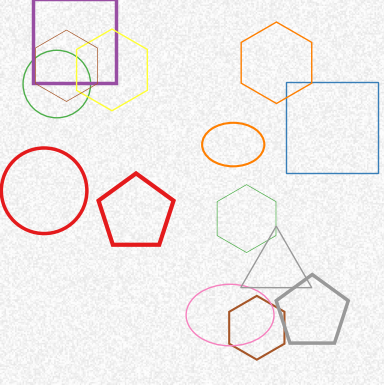[{"shape": "pentagon", "thickness": 3, "radius": 0.51, "center": [0.353, 0.447]}, {"shape": "circle", "thickness": 2.5, "radius": 0.56, "center": [0.115, 0.504]}, {"shape": "square", "thickness": 1, "radius": 0.59, "center": [0.863, 0.669]}, {"shape": "circle", "thickness": 1, "radius": 0.44, "center": [0.148, 0.782]}, {"shape": "hexagon", "thickness": 0.5, "radius": 0.44, "center": [0.64, 0.432]}, {"shape": "square", "thickness": 2.5, "radius": 0.54, "center": [0.194, 0.893]}, {"shape": "hexagon", "thickness": 1, "radius": 0.53, "center": [0.718, 0.837]}, {"shape": "oval", "thickness": 1.5, "radius": 0.4, "center": [0.606, 0.625]}, {"shape": "hexagon", "thickness": 1, "radius": 0.53, "center": [0.291, 0.818]}, {"shape": "hexagon", "thickness": 0.5, "radius": 0.46, "center": [0.173, 0.829]}, {"shape": "hexagon", "thickness": 1.5, "radius": 0.41, "center": [0.667, 0.149]}, {"shape": "oval", "thickness": 1, "radius": 0.57, "center": [0.598, 0.182]}, {"shape": "pentagon", "thickness": 2.5, "radius": 0.49, "center": [0.811, 0.189]}, {"shape": "triangle", "thickness": 1, "radius": 0.53, "center": [0.717, 0.306]}]